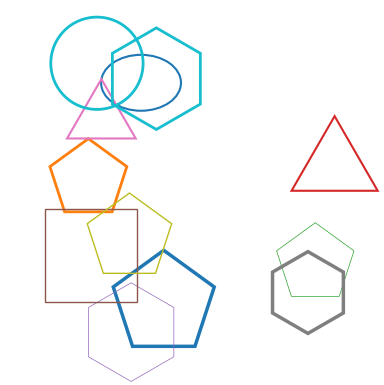[{"shape": "oval", "thickness": 1.5, "radius": 0.52, "center": [0.366, 0.785]}, {"shape": "pentagon", "thickness": 2.5, "radius": 0.69, "center": [0.425, 0.212]}, {"shape": "pentagon", "thickness": 2, "radius": 0.53, "center": [0.23, 0.535]}, {"shape": "pentagon", "thickness": 0.5, "radius": 0.53, "center": [0.819, 0.316]}, {"shape": "triangle", "thickness": 1.5, "radius": 0.65, "center": [0.869, 0.569]}, {"shape": "hexagon", "thickness": 0.5, "radius": 0.64, "center": [0.341, 0.137]}, {"shape": "square", "thickness": 1, "radius": 0.6, "center": [0.236, 0.336]}, {"shape": "triangle", "thickness": 1.5, "radius": 0.51, "center": [0.263, 0.692]}, {"shape": "hexagon", "thickness": 2.5, "radius": 0.53, "center": [0.8, 0.24]}, {"shape": "pentagon", "thickness": 1, "radius": 0.58, "center": [0.336, 0.383]}, {"shape": "circle", "thickness": 2, "radius": 0.6, "center": [0.252, 0.836]}, {"shape": "hexagon", "thickness": 2, "radius": 0.66, "center": [0.406, 0.796]}]